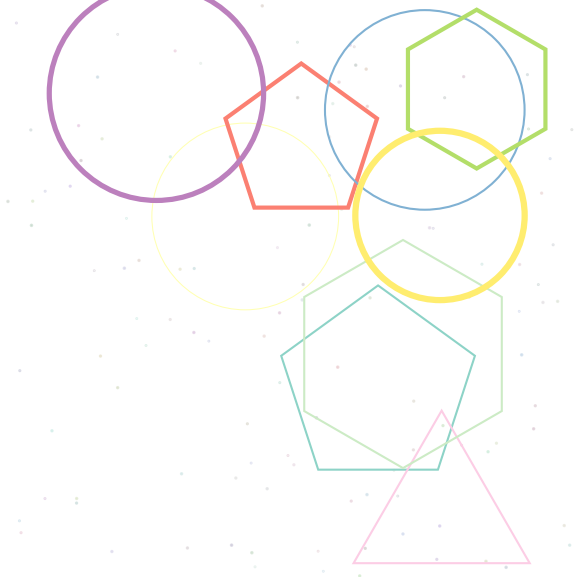[{"shape": "pentagon", "thickness": 1, "radius": 0.88, "center": [0.655, 0.329]}, {"shape": "circle", "thickness": 0.5, "radius": 0.81, "center": [0.425, 0.624]}, {"shape": "pentagon", "thickness": 2, "radius": 0.69, "center": [0.522, 0.751]}, {"shape": "circle", "thickness": 1, "radius": 0.86, "center": [0.736, 0.809]}, {"shape": "hexagon", "thickness": 2, "radius": 0.69, "center": [0.825, 0.845]}, {"shape": "triangle", "thickness": 1, "radius": 0.88, "center": [0.765, 0.112]}, {"shape": "circle", "thickness": 2.5, "radius": 0.93, "center": [0.271, 0.838]}, {"shape": "hexagon", "thickness": 1, "radius": 0.99, "center": [0.698, 0.386]}, {"shape": "circle", "thickness": 3, "radius": 0.73, "center": [0.762, 0.626]}]